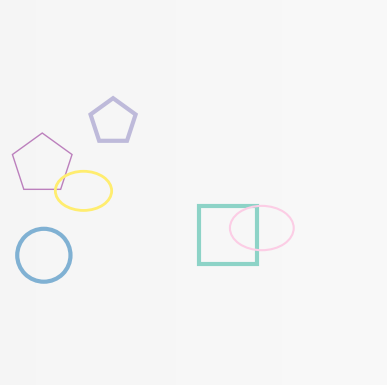[{"shape": "square", "thickness": 3, "radius": 0.37, "center": [0.588, 0.39]}, {"shape": "pentagon", "thickness": 3, "radius": 0.31, "center": [0.292, 0.684]}, {"shape": "circle", "thickness": 3, "radius": 0.34, "center": [0.113, 0.337]}, {"shape": "oval", "thickness": 1.5, "radius": 0.41, "center": [0.676, 0.408]}, {"shape": "pentagon", "thickness": 1, "radius": 0.4, "center": [0.109, 0.574]}, {"shape": "oval", "thickness": 2, "radius": 0.36, "center": [0.215, 0.504]}]